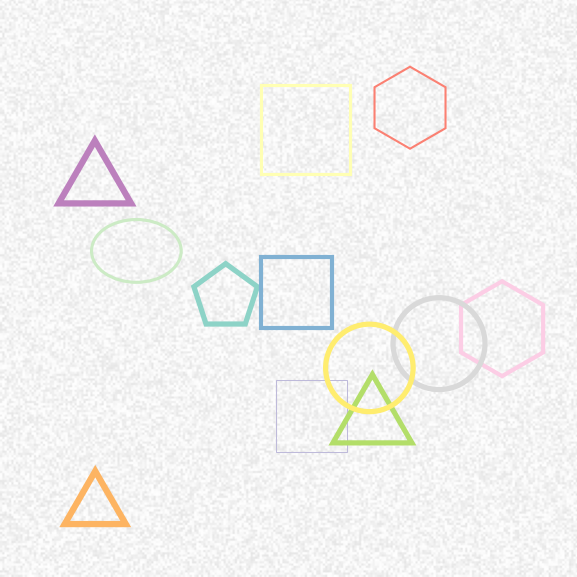[{"shape": "pentagon", "thickness": 2.5, "radius": 0.29, "center": [0.391, 0.485]}, {"shape": "square", "thickness": 1.5, "radius": 0.39, "center": [0.529, 0.776]}, {"shape": "square", "thickness": 0.5, "radius": 0.31, "center": [0.539, 0.279]}, {"shape": "hexagon", "thickness": 1, "radius": 0.35, "center": [0.71, 0.813]}, {"shape": "square", "thickness": 2, "radius": 0.31, "center": [0.513, 0.492]}, {"shape": "triangle", "thickness": 3, "radius": 0.31, "center": [0.165, 0.122]}, {"shape": "triangle", "thickness": 2.5, "radius": 0.39, "center": [0.645, 0.272]}, {"shape": "hexagon", "thickness": 2, "radius": 0.41, "center": [0.869, 0.43]}, {"shape": "circle", "thickness": 2.5, "radius": 0.4, "center": [0.76, 0.404]}, {"shape": "triangle", "thickness": 3, "radius": 0.36, "center": [0.164, 0.683]}, {"shape": "oval", "thickness": 1.5, "radius": 0.39, "center": [0.236, 0.565]}, {"shape": "circle", "thickness": 2.5, "radius": 0.38, "center": [0.64, 0.362]}]